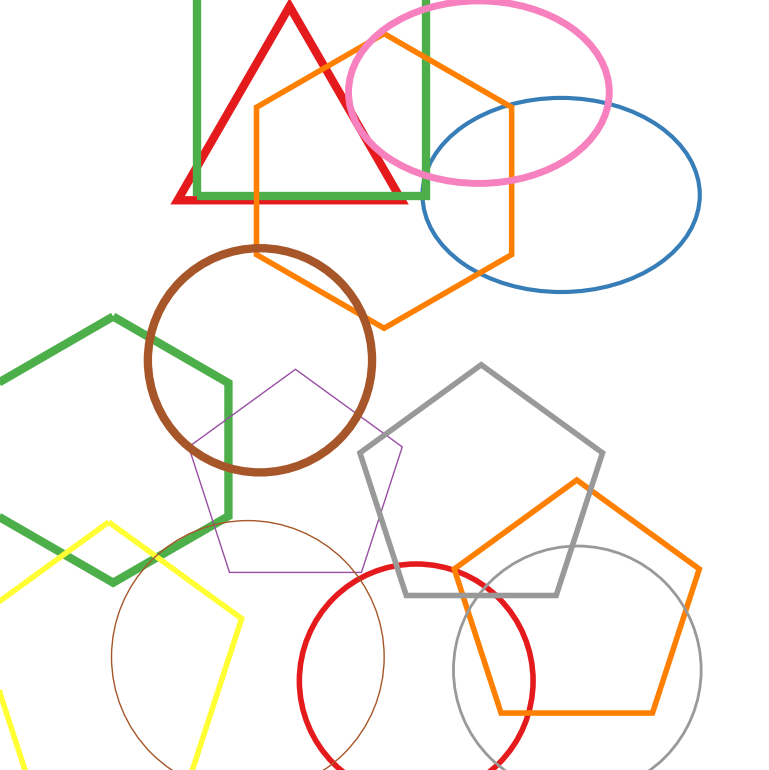[{"shape": "circle", "thickness": 2, "radius": 0.76, "center": [0.541, 0.116]}, {"shape": "triangle", "thickness": 3, "radius": 0.84, "center": [0.376, 0.824]}, {"shape": "oval", "thickness": 1.5, "radius": 0.9, "center": [0.729, 0.747]}, {"shape": "square", "thickness": 3, "radius": 0.75, "center": [0.405, 0.894]}, {"shape": "hexagon", "thickness": 3, "radius": 0.86, "center": [0.147, 0.416]}, {"shape": "pentagon", "thickness": 0.5, "radius": 0.73, "center": [0.384, 0.375]}, {"shape": "pentagon", "thickness": 2, "radius": 0.84, "center": [0.749, 0.209]}, {"shape": "hexagon", "thickness": 2, "radius": 0.96, "center": [0.499, 0.765]}, {"shape": "pentagon", "thickness": 2, "radius": 0.91, "center": [0.141, 0.141]}, {"shape": "circle", "thickness": 3, "radius": 0.73, "center": [0.338, 0.532]}, {"shape": "circle", "thickness": 0.5, "radius": 0.89, "center": [0.322, 0.147]}, {"shape": "oval", "thickness": 2.5, "radius": 0.85, "center": [0.622, 0.88]}, {"shape": "pentagon", "thickness": 2, "radius": 0.83, "center": [0.625, 0.361]}, {"shape": "circle", "thickness": 1, "radius": 0.8, "center": [0.75, 0.13]}]